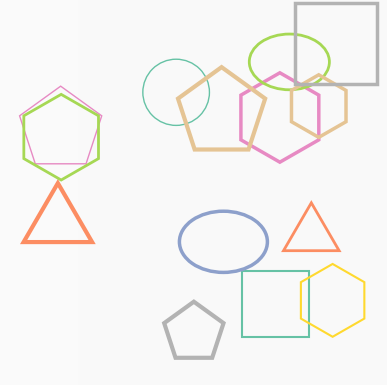[{"shape": "square", "thickness": 1.5, "radius": 0.43, "center": [0.71, 0.21]}, {"shape": "circle", "thickness": 1, "radius": 0.43, "center": [0.455, 0.76]}, {"shape": "triangle", "thickness": 3, "radius": 0.51, "center": [0.149, 0.422]}, {"shape": "triangle", "thickness": 2, "radius": 0.41, "center": [0.803, 0.39]}, {"shape": "oval", "thickness": 2.5, "radius": 0.57, "center": [0.577, 0.372]}, {"shape": "pentagon", "thickness": 1, "radius": 0.56, "center": [0.157, 0.665]}, {"shape": "hexagon", "thickness": 2.5, "radius": 0.58, "center": [0.722, 0.695]}, {"shape": "oval", "thickness": 2, "radius": 0.52, "center": [0.747, 0.839]}, {"shape": "hexagon", "thickness": 2, "radius": 0.56, "center": [0.158, 0.644]}, {"shape": "hexagon", "thickness": 1.5, "radius": 0.47, "center": [0.858, 0.22]}, {"shape": "hexagon", "thickness": 2.5, "radius": 0.41, "center": [0.823, 0.724]}, {"shape": "pentagon", "thickness": 3, "radius": 0.59, "center": [0.572, 0.707]}, {"shape": "pentagon", "thickness": 3, "radius": 0.4, "center": [0.5, 0.136]}, {"shape": "square", "thickness": 2.5, "radius": 0.52, "center": [0.867, 0.888]}]